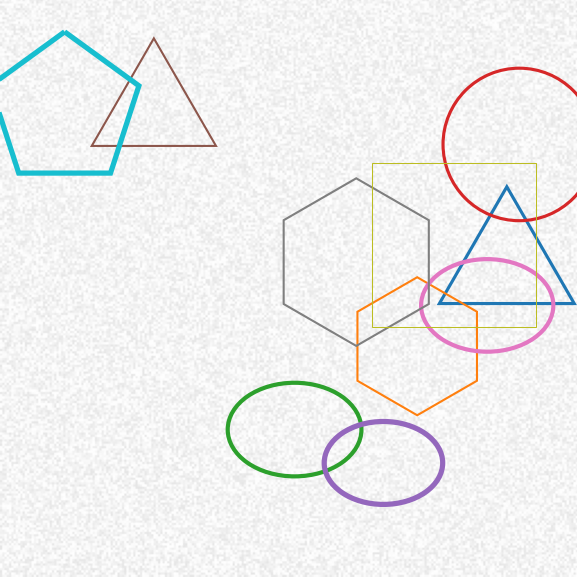[{"shape": "triangle", "thickness": 1.5, "radius": 0.67, "center": [0.878, 0.541]}, {"shape": "hexagon", "thickness": 1, "radius": 0.6, "center": [0.722, 0.4]}, {"shape": "oval", "thickness": 2, "radius": 0.58, "center": [0.51, 0.255]}, {"shape": "circle", "thickness": 1.5, "radius": 0.66, "center": [0.899, 0.749]}, {"shape": "oval", "thickness": 2.5, "radius": 0.51, "center": [0.664, 0.197]}, {"shape": "triangle", "thickness": 1, "radius": 0.62, "center": [0.266, 0.809]}, {"shape": "oval", "thickness": 2, "radius": 0.57, "center": [0.844, 0.47]}, {"shape": "hexagon", "thickness": 1, "radius": 0.73, "center": [0.617, 0.545]}, {"shape": "square", "thickness": 0.5, "radius": 0.71, "center": [0.786, 0.576]}, {"shape": "pentagon", "thickness": 2.5, "radius": 0.68, "center": [0.112, 0.809]}]